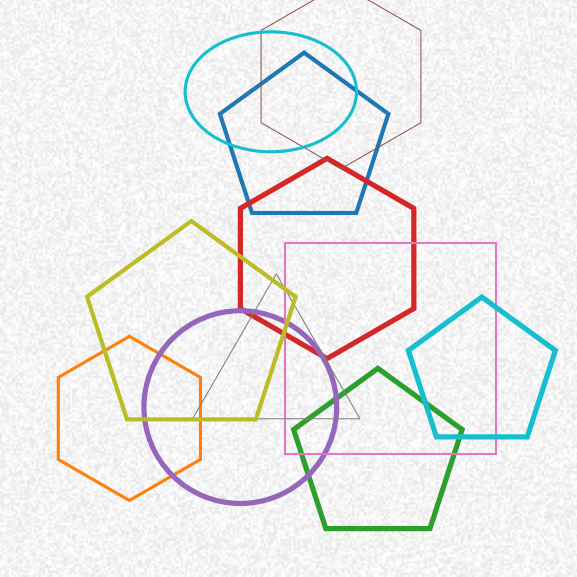[{"shape": "pentagon", "thickness": 2, "radius": 0.77, "center": [0.527, 0.754]}, {"shape": "hexagon", "thickness": 1.5, "radius": 0.71, "center": [0.224, 0.275]}, {"shape": "pentagon", "thickness": 2.5, "radius": 0.77, "center": [0.654, 0.208]}, {"shape": "hexagon", "thickness": 2.5, "radius": 0.87, "center": [0.566, 0.552]}, {"shape": "circle", "thickness": 2.5, "radius": 0.83, "center": [0.416, 0.294]}, {"shape": "hexagon", "thickness": 0.5, "radius": 0.8, "center": [0.59, 0.867]}, {"shape": "square", "thickness": 1, "radius": 0.91, "center": [0.676, 0.395]}, {"shape": "triangle", "thickness": 0.5, "radius": 0.84, "center": [0.478, 0.358]}, {"shape": "pentagon", "thickness": 2, "radius": 0.95, "center": [0.331, 0.427]}, {"shape": "pentagon", "thickness": 2.5, "radius": 0.67, "center": [0.834, 0.351]}, {"shape": "oval", "thickness": 1.5, "radius": 0.74, "center": [0.469, 0.84]}]